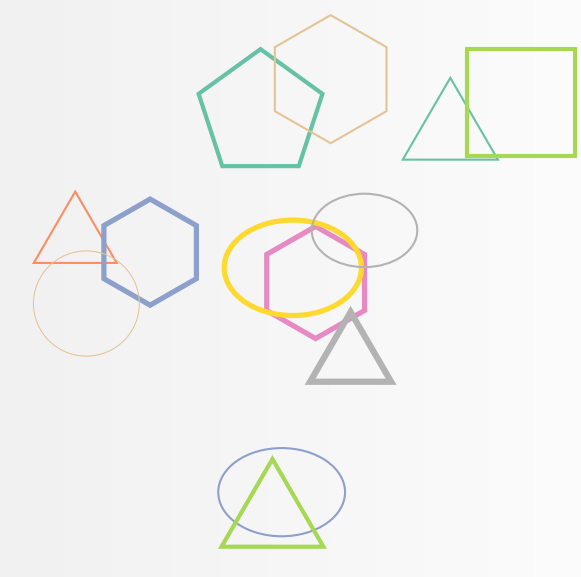[{"shape": "triangle", "thickness": 1, "radius": 0.47, "center": [0.775, 0.77]}, {"shape": "pentagon", "thickness": 2, "radius": 0.56, "center": [0.448, 0.802]}, {"shape": "triangle", "thickness": 1, "radius": 0.41, "center": [0.129, 0.585]}, {"shape": "oval", "thickness": 1, "radius": 0.55, "center": [0.485, 0.147]}, {"shape": "hexagon", "thickness": 2.5, "radius": 0.46, "center": [0.258, 0.563]}, {"shape": "hexagon", "thickness": 2.5, "radius": 0.49, "center": [0.543, 0.51]}, {"shape": "triangle", "thickness": 2, "radius": 0.51, "center": [0.469, 0.103]}, {"shape": "square", "thickness": 2, "radius": 0.46, "center": [0.896, 0.821]}, {"shape": "oval", "thickness": 2.5, "radius": 0.59, "center": [0.504, 0.535]}, {"shape": "circle", "thickness": 0.5, "radius": 0.46, "center": [0.149, 0.474]}, {"shape": "hexagon", "thickness": 1, "radius": 0.55, "center": [0.569, 0.862]}, {"shape": "triangle", "thickness": 3, "radius": 0.4, "center": [0.603, 0.378]}, {"shape": "oval", "thickness": 1, "radius": 0.45, "center": [0.627, 0.6]}]